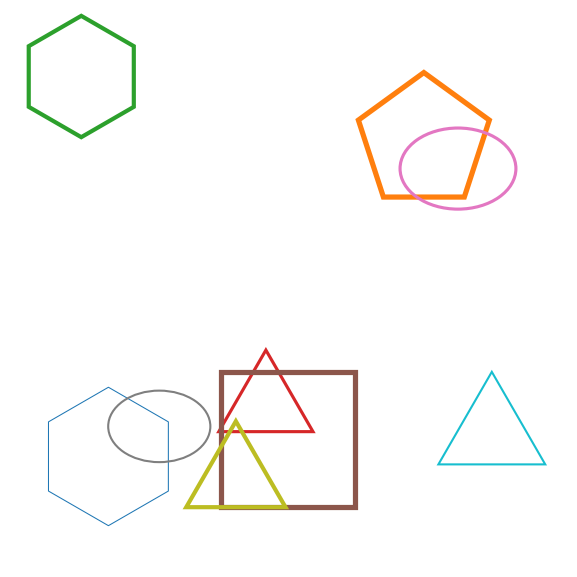[{"shape": "hexagon", "thickness": 0.5, "radius": 0.6, "center": [0.188, 0.209]}, {"shape": "pentagon", "thickness": 2.5, "radius": 0.6, "center": [0.734, 0.754]}, {"shape": "hexagon", "thickness": 2, "radius": 0.53, "center": [0.141, 0.867]}, {"shape": "triangle", "thickness": 1.5, "radius": 0.47, "center": [0.46, 0.299]}, {"shape": "square", "thickness": 2.5, "radius": 0.58, "center": [0.498, 0.239]}, {"shape": "oval", "thickness": 1.5, "radius": 0.5, "center": [0.793, 0.707]}, {"shape": "oval", "thickness": 1, "radius": 0.44, "center": [0.276, 0.261]}, {"shape": "triangle", "thickness": 2, "radius": 0.5, "center": [0.408, 0.171]}, {"shape": "triangle", "thickness": 1, "radius": 0.53, "center": [0.852, 0.248]}]